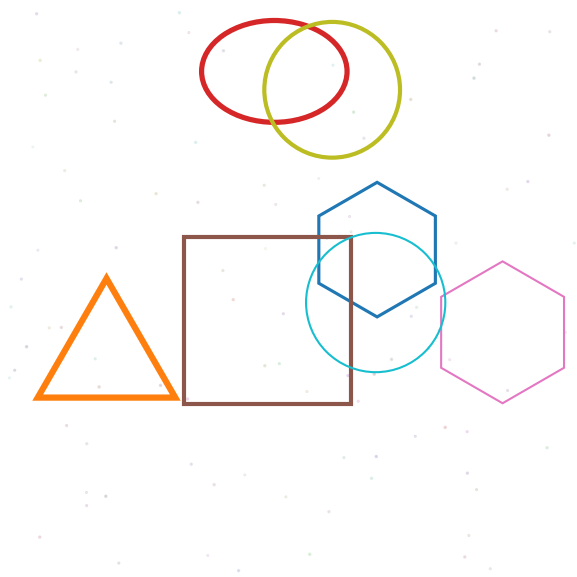[{"shape": "hexagon", "thickness": 1.5, "radius": 0.58, "center": [0.653, 0.567]}, {"shape": "triangle", "thickness": 3, "radius": 0.69, "center": [0.184, 0.379]}, {"shape": "oval", "thickness": 2.5, "radius": 0.63, "center": [0.475, 0.875]}, {"shape": "square", "thickness": 2, "radius": 0.72, "center": [0.464, 0.445]}, {"shape": "hexagon", "thickness": 1, "radius": 0.61, "center": [0.87, 0.424]}, {"shape": "circle", "thickness": 2, "radius": 0.59, "center": [0.575, 0.844]}, {"shape": "circle", "thickness": 1, "radius": 0.6, "center": [0.651, 0.475]}]